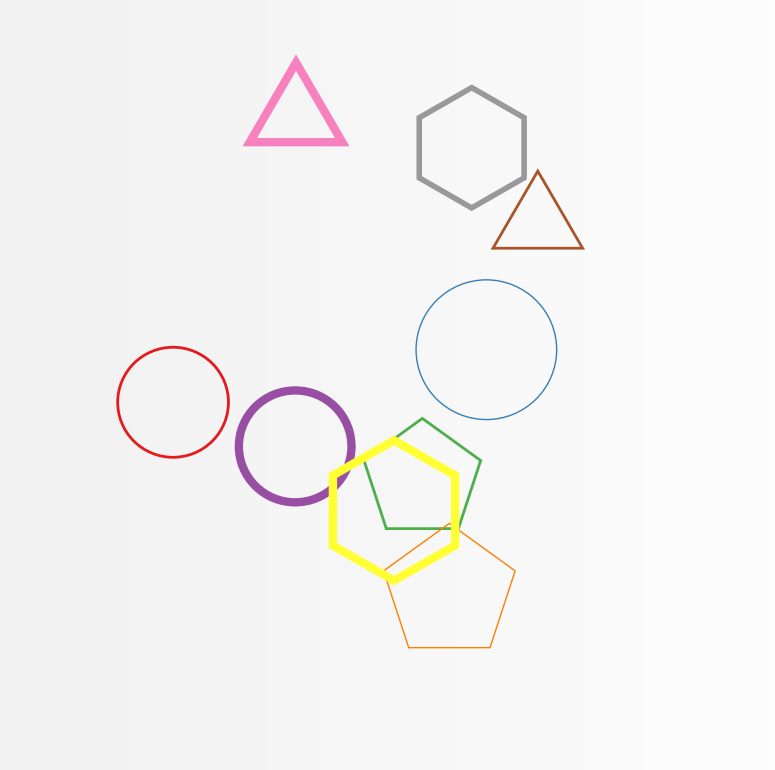[{"shape": "circle", "thickness": 1, "radius": 0.36, "center": [0.223, 0.478]}, {"shape": "circle", "thickness": 0.5, "radius": 0.45, "center": [0.628, 0.546]}, {"shape": "pentagon", "thickness": 1, "radius": 0.4, "center": [0.545, 0.377]}, {"shape": "circle", "thickness": 3, "radius": 0.36, "center": [0.381, 0.42]}, {"shape": "pentagon", "thickness": 0.5, "radius": 0.45, "center": [0.58, 0.231]}, {"shape": "hexagon", "thickness": 3, "radius": 0.46, "center": [0.508, 0.337]}, {"shape": "triangle", "thickness": 1, "radius": 0.33, "center": [0.694, 0.711]}, {"shape": "triangle", "thickness": 3, "radius": 0.34, "center": [0.382, 0.85]}, {"shape": "hexagon", "thickness": 2, "radius": 0.39, "center": [0.609, 0.808]}]